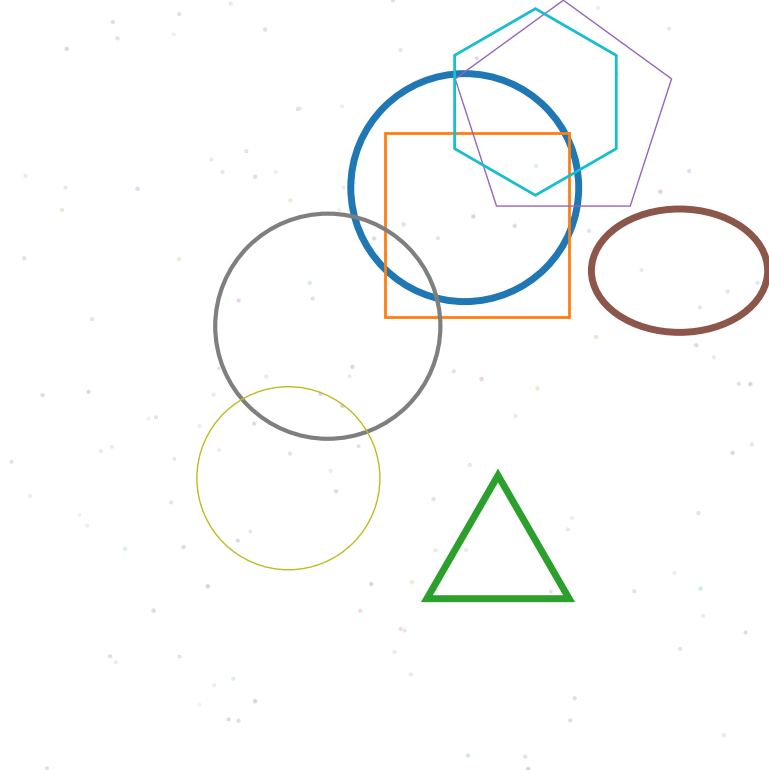[{"shape": "circle", "thickness": 2.5, "radius": 0.74, "center": [0.604, 0.756]}, {"shape": "square", "thickness": 1, "radius": 0.6, "center": [0.619, 0.708]}, {"shape": "triangle", "thickness": 2.5, "radius": 0.53, "center": [0.647, 0.276]}, {"shape": "pentagon", "thickness": 0.5, "radius": 0.74, "center": [0.732, 0.852]}, {"shape": "oval", "thickness": 2.5, "radius": 0.57, "center": [0.882, 0.648]}, {"shape": "circle", "thickness": 1.5, "radius": 0.73, "center": [0.426, 0.576]}, {"shape": "circle", "thickness": 0.5, "radius": 0.59, "center": [0.375, 0.379]}, {"shape": "hexagon", "thickness": 1, "radius": 0.61, "center": [0.695, 0.868]}]